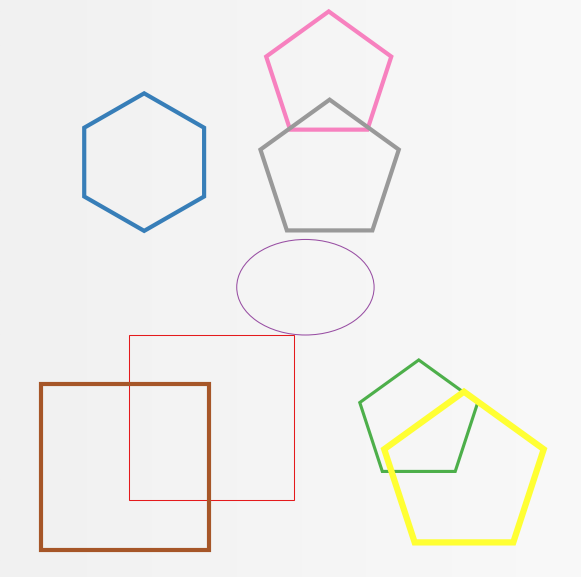[{"shape": "square", "thickness": 0.5, "radius": 0.71, "center": [0.364, 0.276]}, {"shape": "hexagon", "thickness": 2, "radius": 0.6, "center": [0.248, 0.718]}, {"shape": "pentagon", "thickness": 1.5, "radius": 0.53, "center": [0.72, 0.269]}, {"shape": "oval", "thickness": 0.5, "radius": 0.59, "center": [0.525, 0.502]}, {"shape": "pentagon", "thickness": 3, "radius": 0.72, "center": [0.798, 0.177]}, {"shape": "square", "thickness": 2, "radius": 0.72, "center": [0.215, 0.191]}, {"shape": "pentagon", "thickness": 2, "radius": 0.57, "center": [0.566, 0.866]}, {"shape": "pentagon", "thickness": 2, "radius": 0.63, "center": [0.567, 0.701]}]